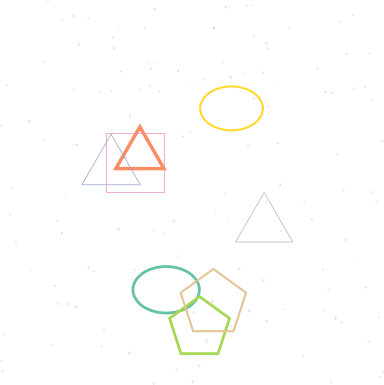[{"shape": "oval", "thickness": 2, "radius": 0.43, "center": [0.432, 0.247]}, {"shape": "triangle", "thickness": 2.5, "radius": 0.36, "center": [0.363, 0.598]}, {"shape": "triangle", "thickness": 0.5, "radius": 0.44, "center": [0.289, 0.564]}, {"shape": "square", "thickness": 0.5, "radius": 0.38, "center": [0.351, 0.578]}, {"shape": "pentagon", "thickness": 2, "radius": 0.41, "center": [0.518, 0.148]}, {"shape": "oval", "thickness": 1.5, "radius": 0.41, "center": [0.601, 0.718]}, {"shape": "pentagon", "thickness": 1.5, "radius": 0.45, "center": [0.554, 0.212]}, {"shape": "triangle", "thickness": 0.5, "radius": 0.43, "center": [0.686, 0.414]}]